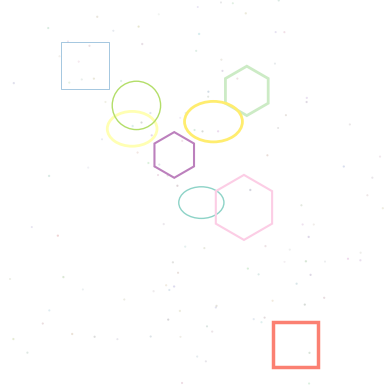[{"shape": "oval", "thickness": 1, "radius": 0.29, "center": [0.523, 0.474]}, {"shape": "oval", "thickness": 2, "radius": 0.32, "center": [0.343, 0.665]}, {"shape": "square", "thickness": 2.5, "radius": 0.29, "center": [0.768, 0.106]}, {"shape": "square", "thickness": 0.5, "radius": 0.31, "center": [0.22, 0.83]}, {"shape": "circle", "thickness": 1, "radius": 0.31, "center": [0.354, 0.726]}, {"shape": "hexagon", "thickness": 1.5, "radius": 0.42, "center": [0.634, 0.461]}, {"shape": "hexagon", "thickness": 1.5, "radius": 0.3, "center": [0.453, 0.598]}, {"shape": "hexagon", "thickness": 2, "radius": 0.32, "center": [0.641, 0.764]}, {"shape": "oval", "thickness": 2, "radius": 0.38, "center": [0.554, 0.684]}]